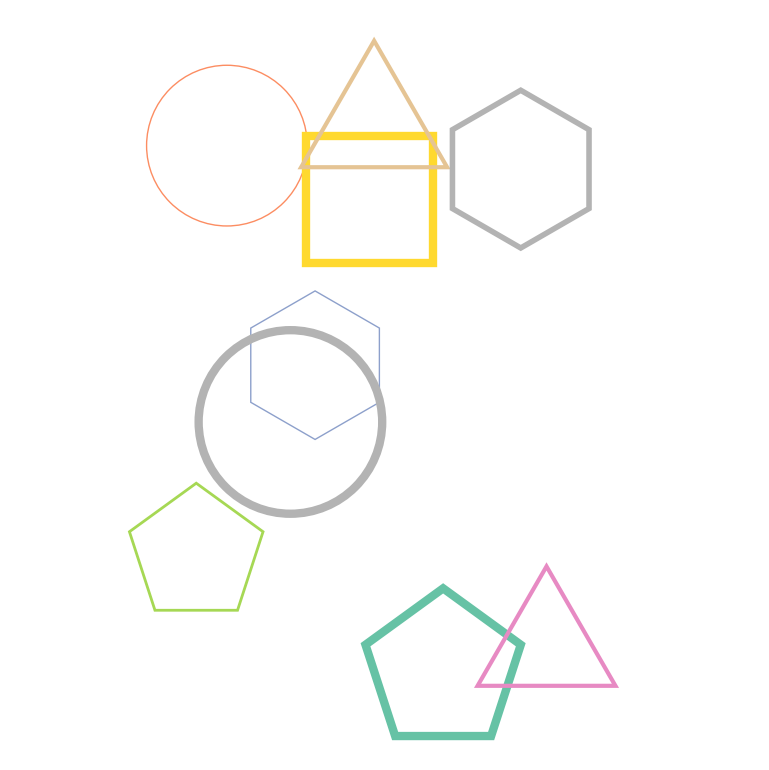[{"shape": "pentagon", "thickness": 3, "radius": 0.53, "center": [0.575, 0.13]}, {"shape": "circle", "thickness": 0.5, "radius": 0.52, "center": [0.295, 0.811]}, {"shape": "hexagon", "thickness": 0.5, "radius": 0.48, "center": [0.409, 0.526]}, {"shape": "triangle", "thickness": 1.5, "radius": 0.52, "center": [0.71, 0.161]}, {"shape": "pentagon", "thickness": 1, "radius": 0.46, "center": [0.255, 0.281]}, {"shape": "square", "thickness": 3, "radius": 0.41, "center": [0.48, 0.741]}, {"shape": "triangle", "thickness": 1.5, "radius": 0.55, "center": [0.486, 0.838]}, {"shape": "circle", "thickness": 3, "radius": 0.6, "center": [0.377, 0.452]}, {"shape": "hexagon", "thickness": 2, "radius": 0.51, "center": [0.676, 0.78]}]